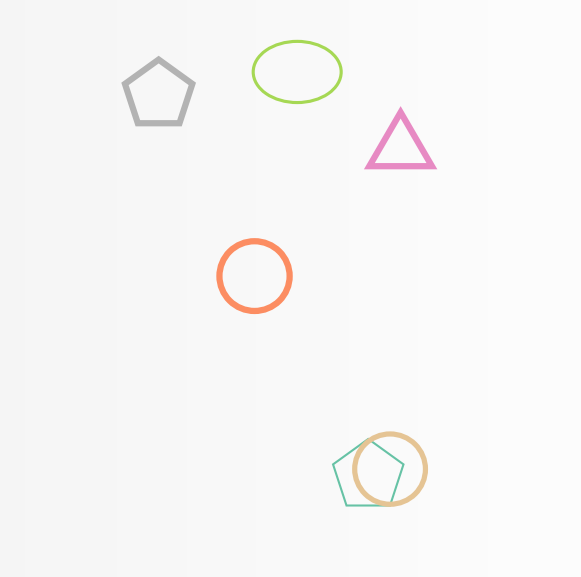[{"shape": "pentagon", "thickness": 1, "radius": 0.32, "center": [0.634, 0.175]}, {"shape": "circle", "thickness": 3, "radius": 0.3, "center": [0.438, 0.521]}, {"shape": "triangle", "thickness": 3, "radius": 0.31, "center": [0.689, 0.742]}, {"shape": "oval", "thickness": 1.5, "radius": 0.38, "center": [0.511, 0.875]}, {"shape": "circle", "thickness": 2.5, "radius": 0.3, "center": [0.671, 0.187]}, {"shape": "pentagon", "thickness": 3, "radius": 0.3, "center": [0.273, 0.835]}]